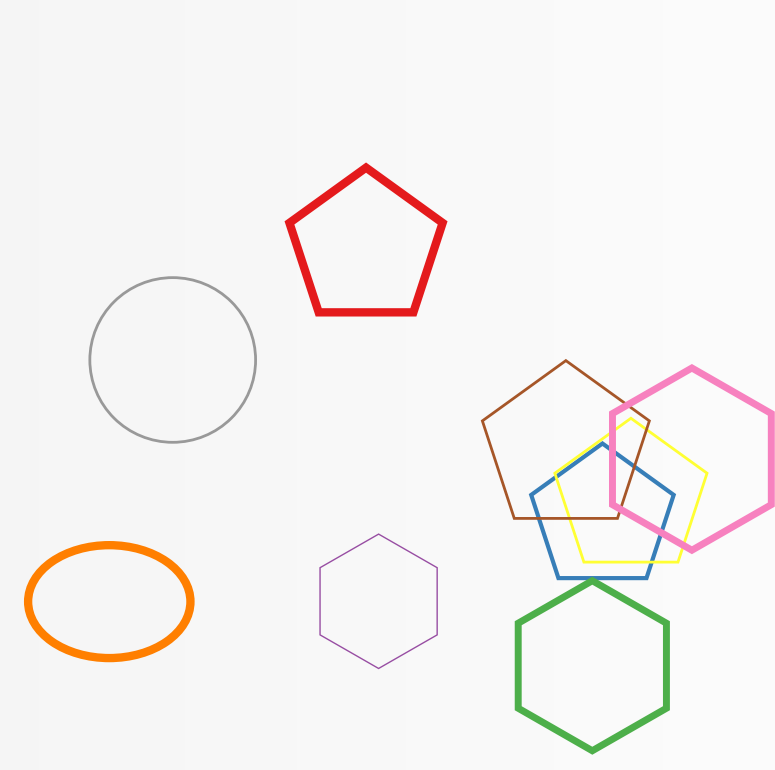[{"shape": "pentagon", "thickness": 3, "radius": 0.52, "center": [0.472, 0.678]}, {"shape": "pentagon", "thickness": 1.5, "radius": 0.48, "center": [0.777, 0.327]}, {"shape": "hexagon", "thickness": 2.5, "radius": 0.55, "center": [0.764, 0.135]}, {"shape": "hexagon", "thickness": 0.5, "radius": 0.44, "center": [0.489, 0.219]}, {"shape": "oval", "thickness": 3, "radius": 0.52, "center": [0.141, 0.219]}, {"shape": "pentagon", "thickness": 1, "radius": 0.52, "center": [0.814, 0.354]}, {"shape": "pentagon", "thickness": 1, "radius": 0.57, "center": [0.73, 0.418]}, {"shape": "hexagon", "thickness": 2.5, "radius": 0.59, "center": [0.893, 0.404]}, {"shape": "circle", "thickness": 1, "radius": 0.53, "center": [0.223, 0.533]}]